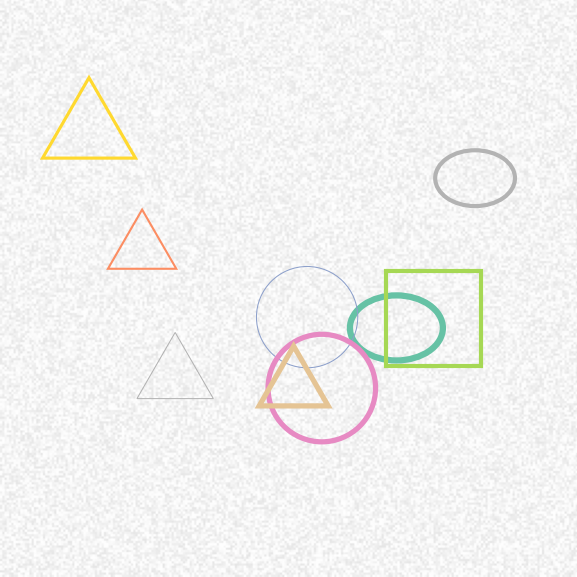[{"shape": "oval", "thickness": 3, "radius": 0.4, "center": [0.686, 0.431]}, {"shape": "triangle", "thickness": 1, "radius": 0.34, "center": [0.246, 0.568]}, {"shape": "circle", "thickness": 0.5, "radius": 0.44, "center": [0.532, 0.45]}, {"shape": "circle", "thickness": 2.5, "radius": 0.47, "center": [0.557, 0.327]}, {"shape": "square", "thickness": 2, "radius": 0.41, "center": [0.751, 0.448]}, {"shape": "triangle", "thickness": 1.5, "radius": 0.46, "center": [0.154, 0.772]}, {"shape": "triangle", "thickness": 2.5, "radius": 0.34, "center": [0.509, 0.331]}, {"shape": "oval", "thickness": 2, "radius": 0.35, "center": [0.823, 0.691]}, {"shape": "triangle", "thickness": 0.5, "radius": 0.38, "center": [0.303, 0.347]}]